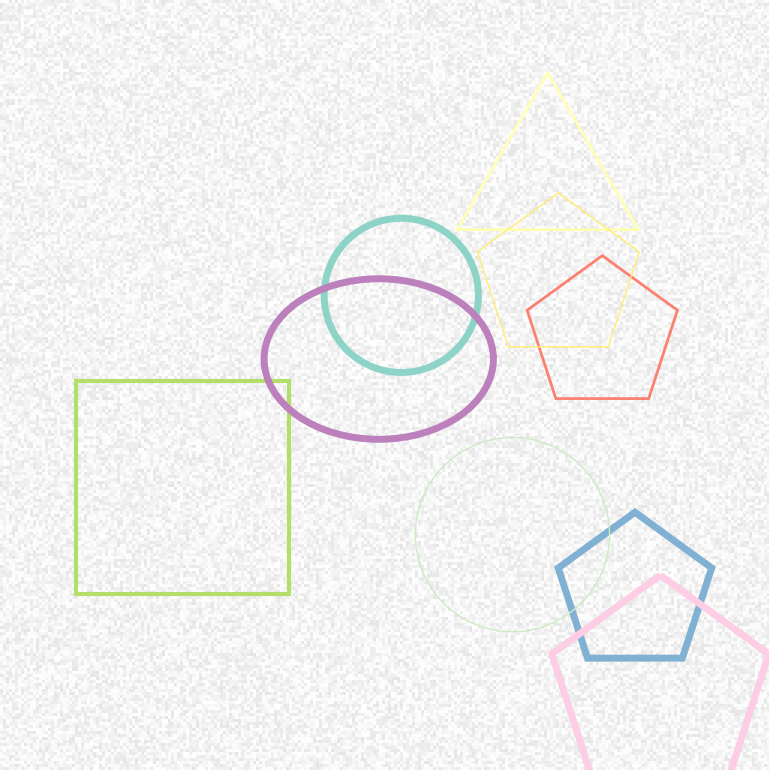[{"shape": "circle", "thickness": 2.5, "radius": 0.5, "center": [0.521, 0.616]}, {"shape": "triangle", "thickness": 1, "radius": 0.68, "center": [0.711, 0.77]}, {"shape": "pentagon", "thickness": 1, "radius": 0.51, "center": [0.782, 0.565]}, {"shape": "pentagon", "thickness": 2.5, "radius": 0.52, "center": [0.825, 0.23]}, {"shape": "square", "thickness": 1.5, "radius": 0.69, "center": [0.237, 0.367]}, {"shape": "pentagon", "thickness": 2.5, "radius": 0.74, "center": [0.858, 0.105]}, {"shape": "oval", "thickness": 2.5, "radius": 0.74, "center": [0.492, 0.534]}, {"shape": "circle", "thickness": 0.5, "radius": 0.63, "center": [0.665, 0.306]}, {"shape": "pentagon", "thickness": 0.5, "radius": 0.55, "center": [0.725, 0.639]}]